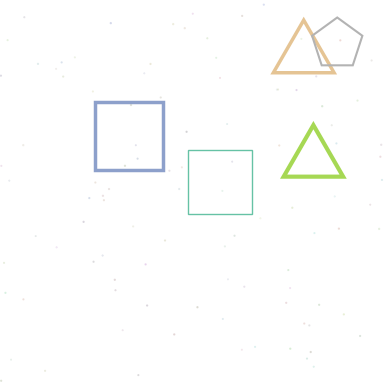[{"shape": "square", "thickness": 1, "radius": 0.42, "center": [0.571, 0.526]}, {"shape": "square", "thickness": 2.5, "radius": 0.45, "center": [0.336, 0.647]}, {"shape": "triangle", "thickness": 3, "radius": 0.45, "center": [0.814, 0.586]}, {"shape": "triangle", "thickness": 2.5, "radius": 0.46, "center": [0.789, 0.857]}, {"shape": "pentagon", "thickness": 1.5, "radius": 0.34, "center": [0.876, 0.886]}]